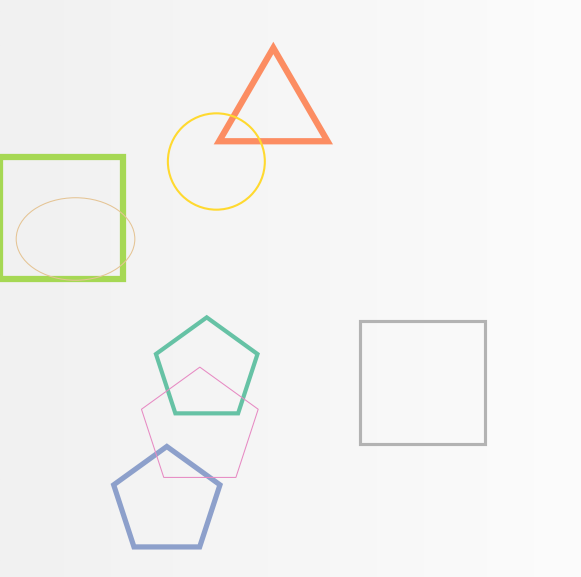[{"shape": "pentagon", "thickness": 2, "radius": 0.46, "center": [0.356, 0.358]}, {"shape": "triangle", "thickness": 3, "radius": 0.54, "center": [0.47, 0.808]}, {"shape": "pentagon", "thickness": 2.5, "radius": 0.48, "center": [0.287, 0.13]}, {"shape": "pentagon", "thickness": 0.5, "radius": 0.53, "center": [0.344, 0.258]}, {"shape": "square", "thickness": 3, "radius": 0.53, "center": [0.105, 0.622]}, {"shape": "circle", "thickness": 1, "radius": 0.42, "center": [0.372, 0.719]}, {"shape": "oval", "thickness": 0.5, "radius": 0.51, "center": [0.13, 0.585]}, {"shape": "square", "thickness": 1.5, "radius": 0.53, "center": [0.727, 0.337]}]